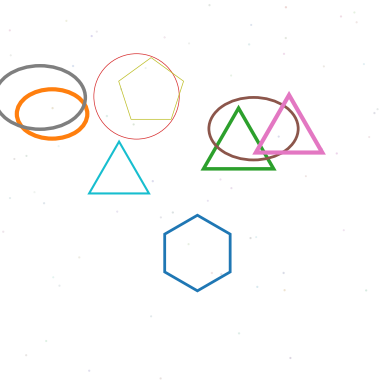[{"shape": "hexagon", "thickness": 2, "radius": 0.49, "center": [0.513, 0.343]}, {"shape": "oval", "thickness": 3, "radius": 0.46, "center": [0.135, 0.704]}, {"shape": "triangle", "thickness": 2.5, "radius": 0.53, "center": [0.62, 0.614]}, {"shape": "circle", "thickness": 0.5, "radius": 0.55, "center": [0.355, 0.75]}, {"shape": "oval", "thickness": 2, "radius": 0.58, "center": [0.659, 0.666]}, {"shape": "triangle", "thickness": 3, "radius": 0.5, "center": [0.751, 0.654]}, {"shape": "oval", "thickness": 2.5, "radius": 0.59, "center": [0.104, 0.747]}, {"shape": "pentagon", "thickness": 0.5, "radius": 0.44, "center": [0.393, 0.762]}, {"shape": "triangle", "thickness": 1.5, "radius": 0.45, "center": [0.309, 0.542]}]